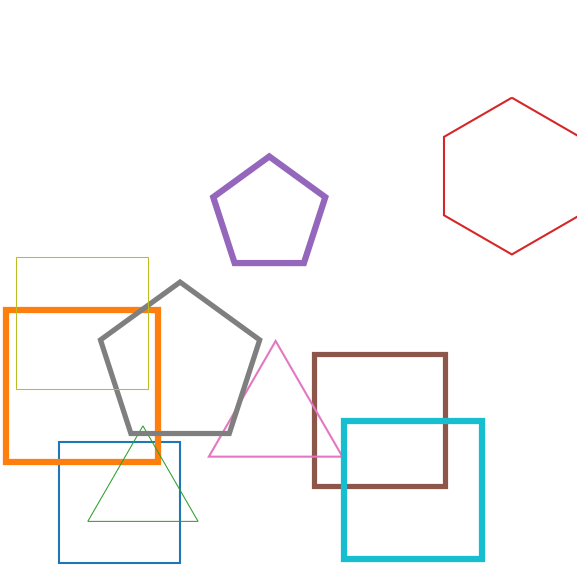[{"shape": "square", "thickness": 1, "radius": 0.52, "center": [0.207, 0.129]}, {"shape": "square", "thickness": 3, "radius": 0.66, "center": [0.142, 0.33]}, {"shape": "triangle", "thickness": 0.5, "radius": 0.55, "center": [0.248, 0.151]}, {"shape": "hexagon", "thickness": 1, "radius": 0.68, "center": [0.886, 0.694]}, {"shape": "pentagon", "thickness": 3, "radius": 0.51, "center": [0.466, 0.626]}, {"shape": "square", "thickness": 2.5, "radius": 0.57, "center": [0.657, 0.272]}, {"shape": "triangle", "thickness": 1, "radius": 0.67, "center": [0.477, 0.275]}, {"shape": "pentagon", "thickness": 2.5, "radius": 0.72, "center": [0.312, 0.366]}, {"shape": "square", "thickness": 0.5, "radius": 0.57, "center": [0.142, 0.44]}, {"shape": "square", "thickness": 3, "radius": 0.6, "center": [0.715, 0.15]}]